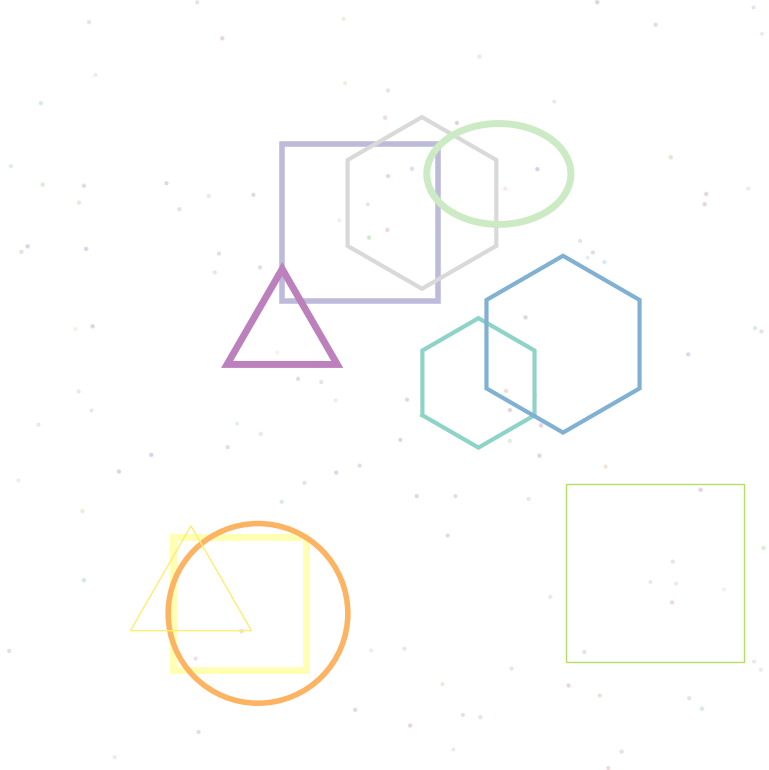[{"shape": "hexagon", "thickness": 1.5, "radius": 0.42, "center": [0.621, 0.503]}, {"shape": "square", "thickness": 2.5, "radius": 0.43, "center": [0.311, 0.216]}, {"shape": "square", "thickness": 2, "radius": 0.51, "center": [0.468, 0.711]}, {"shape": "hexagon", "thickness": 1.5, "radius": 0.57, "center": [0.731, 0.553]}, {"shape": "circle", "thickness": 2, "radius": 0.58, "center": [0.335, 0.203]}, {"shape": "square", "thickness": 0.5, "radius": 0.58, "center": [0.85, 0.255]}, {"shape": "hexagon", "thickness": 1.5, "radius": 0.56, "center": [0.548, 0.736]}, {"shape": "triangle", "thickness": 2.5, "radius": 0.41, "center": [0.366, 0.568]}, {"shape": "oval", "thickness": 2.5, "radius": 0.47, "center": [0.648, 0.774]}, {"shape": "triangle", "thickness": 0.5, "radius": 0.45, "center": [0.248, 0.226]}]